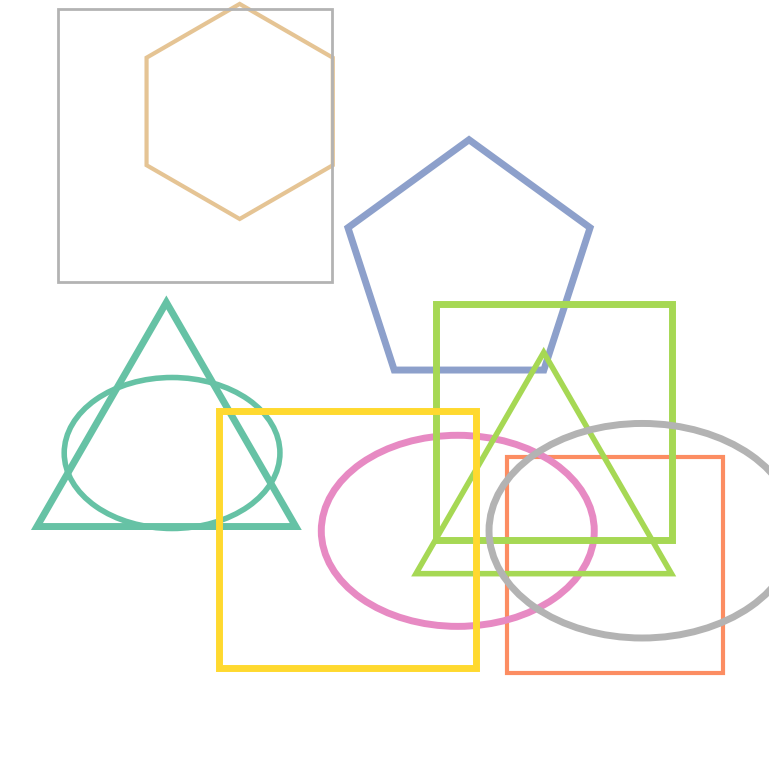[{"shape": "triangle", "thickness": 2.5, "radius": 0.97, "center": [0.216, 0.413]}, {"shape": "oval", "thickness": 2, "radius": 0.7, "center": [0.223, 0.412]}, {"shape": "square", "thickness": 1.5, "radius": 0.7, "center": [0.799, 0.267]}, {"shape": "pentagon", "thickness": 2.5, "radius": 0.83, "center": [0.609, 0.653]}, {"shape": "oval", "thickness": 2.5, "radius": 0.89, "center": [0.595, 0.311]}, {"shape": "triangle", "thickness": 2, "radius": 0.96, "center": [0.706, 0.351]}, {"shape": "square", "thickness": 2.5, "radius": 0.77, "center": [0.72, 0.452]}, {"shape": "square", "thickness": 2.5, "radius": 0.83, "center": [0.451, 0.299]}, {"shape": "hexagon", "thickness": 1.5, "radius": 0.7, "center": [0.311, 0.855]}, {"shape": "square", "thickness": 1, "radius": 0.89, "center": [0.253, 0.811]}, {"shape": "oval", "thickness": 2.5, "radius": 1.0, "center": [0.834, 0.311]}]